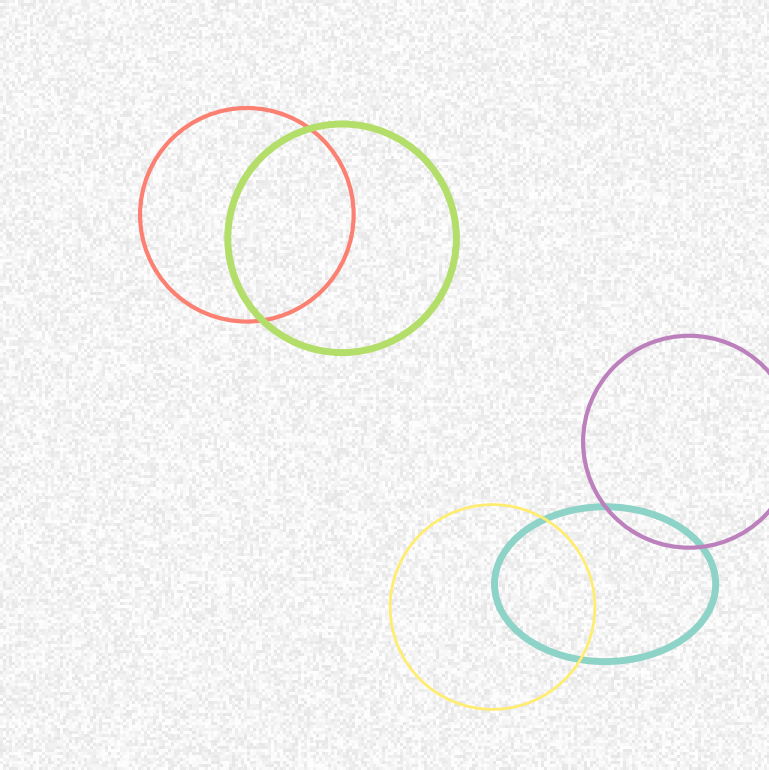[{"shape": "oval", "thickness": 2.5, "radius": 0.72, "center": [0.786, 0.241]}, {"shape": "circle", "thickness": 1.5, "radius": 0.69, "center": [0.321, 0.721]}, {"shape": "circle", "thickness": 2.5, "radius": 0.74, "center": [0.444, 0.691]}, {"shape": "circle", "thickness": 1.5, "radius": 0.69, "center": [0.895, 0.426]}, {"shape": "circle", "thickness": 1, "radius": 0.66, "center": [0.64, 0.212]}]